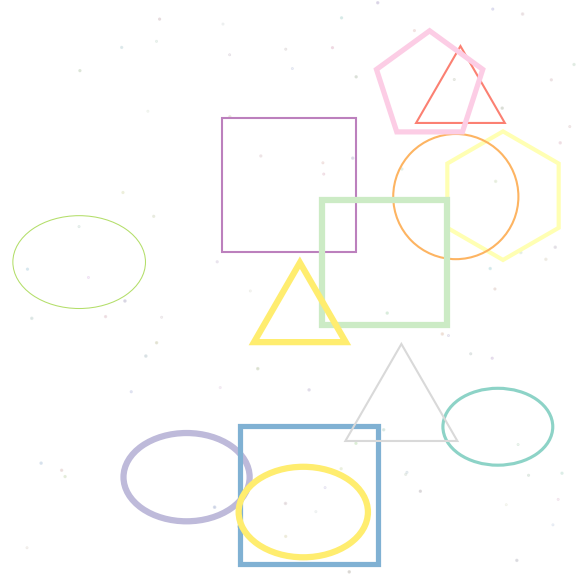[{"shape": "oval", "thickness": 1.5, "radius": 0.48, "center": [0.862, 0.26]}, {"shape": "hexagon", "thickness": 2, "radius": 0.56, "center": [0.871, 0.66]}, {"shape": "oval", "thickness": 3, "radius": 0.55, "center": [0.323, 0.173]}, {"shape": "triangle", "thickness": 1, "radius": 0.44, "center": [0.797, 0.831]}, {"shape": "square", "thickness": 2.5, "radius": 0.6, "center": [0.535, 0.142]}, {"shape": "circle", "thickness": 1, "radius": 0.54, "center": [0.789, 0.659]}, {"shape": "oval", "thickness": 0.5, "radius": 0.57, "center": [0.137, 0.545]}, {"shape": "pentagon", "thickness": 2.5, "radius": 0.48, "center": [0.744, 0.849]}, {"shape": "triangle", "thickness": 1, "radius": 0.56, "center": [0.695, 0.292]}, {"shape": "square", "thickness": 1, "radius": 0.58, "center": [0.5, 0.679]}, {"shape": "square", "thickness": 3, "radius": 0.54, "center": [0.666, 0.544]}, {"shape": "oval", "thickness": 3, "radius": 0.56, "center": [0.525, 0.112]}, {"shape": "triangle", "thickness": 3, "radius": 0.46, "center": [0.519, 0.453]}]